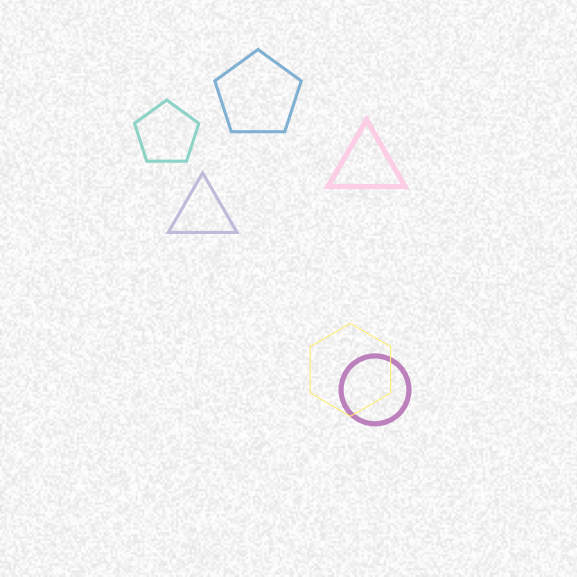[{"shape": "pentagon", "thickness": 1.5, "radius": 0.29, "center": [0.289, 0.767]}, {"shape": "triangle", "thickness": 1.5, "radius": 0.34, "center": [0.351, 0.631]}, {"shape": "pentagon", "thickness": 1.5, "radius": 0.39, "center": [0.447, 0.835]}, {"shape": "triangle", "thickness": 2.5, "radius": 0.38, "center": [0.635, 0.715]}, {"shape": "circle", "thickness": 2.5, "radius": 0.29, "center": [0.649, 0.324]}, {"shape": "hexagon", "thickness": 0.5, "radius": 0.4, "center": [0.607, 0.359]}]